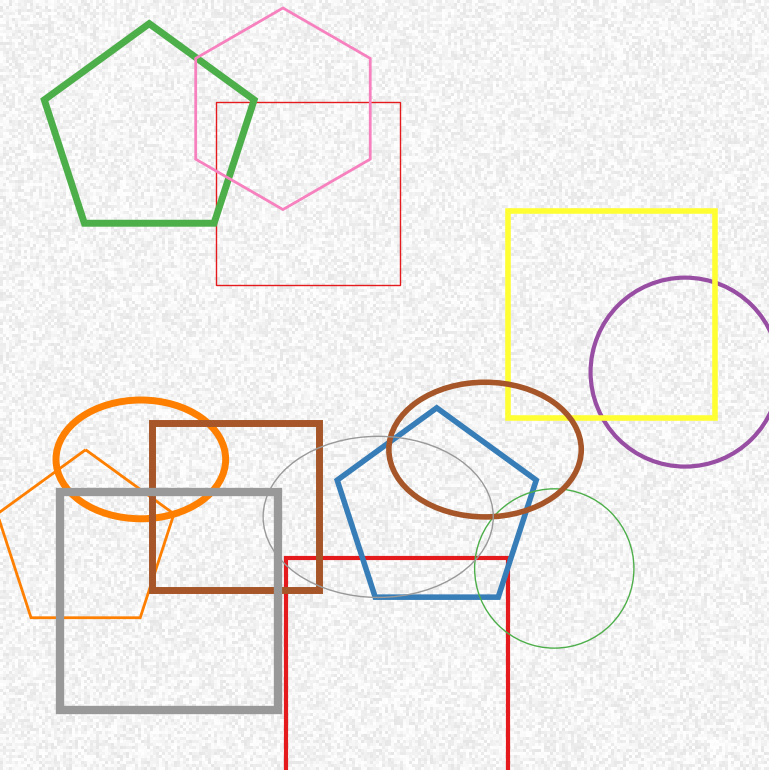[{"shape": "square", "thickness": 1.5, "radius": 0.72, "center": [0.516, 0.13]}, {"shape": "square", "thickness": 0.5, "radius": 0.6, "center": [0.4, 0.749]}, {"shape": "pentagon", "thickness": 2, "radius": 0.68, "center": [0.567, 0.334]}, {"shape": "pentagon", "thickness": 2.5, "radius": 0.72, "center": [0.194, 0.826]}, {"shape": "circle", "thickness": 0.5, "radius": 0.52, "center": [0.72, 0.262]}, {"shape": "circle", "thickness": 1.5, "radius": 0.61, "center": [0.89, 0.517]}, {"shape": "pentagon", "thickness": 1, "radius": 0.6, "center": [0.111, 0.295]}, {"shape": "oval", "thickness": 2.5, "radius": 0.55, "center": [0.183, 0.403]}, {"shape": "square", "thickness": 2, "radius": 0.67, "center": [0.794, 0.592]}, {"shape": "oval", "thickness": 2, "radius": 0.62, "center": [0.63, 0.416]}, {"shape": "square", "thickness": 2.5, "radius": 0.54, "center": [0.306, 0.343]}, {"shape": "hexagon", "thickness": 1, "radius": 0.65, "center": [0.367, 0.859]}, {"shape": "square", "thickness": 3, "radius": 0.71, "center": [0.22, 0.219]}, {"shape": "oval", "thickness": 0.5, "radius": 0.75, "center": [0.491, 0.329]}]